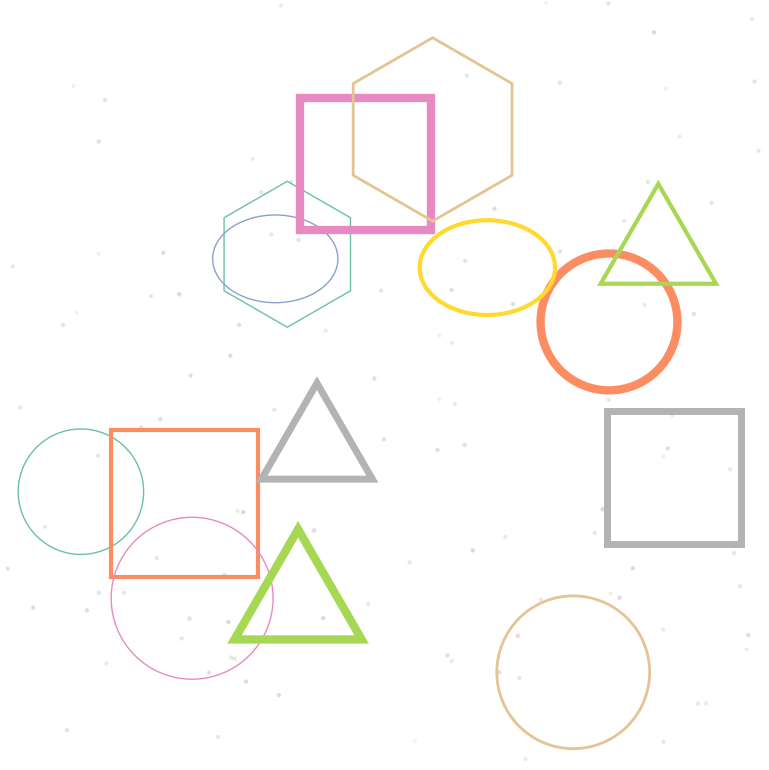[{"shape": "circle", "thickness": 0.5, "radius": 0.41, "center": [0.105, 0.361]}, {"shape": "hexagon", "thickness": 0.5, "radius": 0.47, "center": [0.373, 0.67]}, {"shape": "square", "thickness": 1.5, "radius": 0.48, "center": [0.24, 0.346]}, {"shape": "circle", "thickness": 3, "radius": 0.44, "center": [0.791, 0.582]}, {"shape": "oval", "thickness": 0.5, "radius": 0.41, "center": [0.357, 0.664]}, {"shape": "square", "thickness": 3, "radius": 0.43, "center": [0.475, 0.787]}, {"shape": "circle", "thickness": 0.5, "radius": 0.53, "center": [0.249, 0.223]}, {"shape": "triangle", "thickness": 3, "radius": 0.48, "center": [0.387, 0.217]}, {"shape": "triangle", "thickness": 1.5, "radius": 0.43, "center": [0.855, 0.675]}, {"shape": "oval", "thickness": 1.5, "radius": 0.44, "center": [0.633, 0.652]}, {"shape": "circle", "thickness": 1, "radius": 0.5, "center": [0.744, 0.127]}, {"shape": "hexagon", "thickness": 1, "radius": 0.6, "center": [0.562, 0.832]}, {"shape": "square", "thickness": 2.5, "radius": 0.43, "center": [0.876, 0.38]}, {"shape": "triangle", "thickness": 2.5, "radius": 0.42, "center": [0.412, 0.419]}]